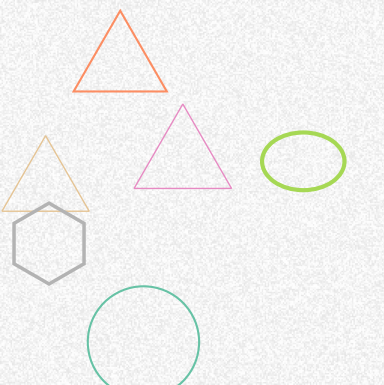[{"shape": "circle", "thickness": 1.5, "radius": 0.72, "center": [0.373, 0.112]}, {"shape": "triangle", "thickness": 1.5, "radius": 0.7, "center": [0.312, 0.832]}, {"shape": "triangle", "thickness": 1, "radius": 0.73, "center": [0.475, 0.584]}, {"shape": "oval", "thickness": 3, "radius": 0.54, "center": [0.788, 0.581]}, {"shape": "triangle", "thickness": 1, "radius": 0.65, "center": [0.118, 0.517]}, {"shape": "hexagon", "thickness": 2.5, "radius": 0.52, "center": [0.127, 0.367]}]